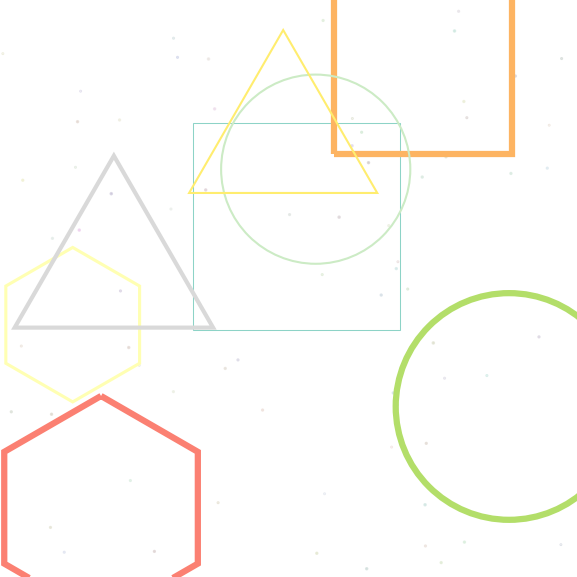[{"shape": "square", "thickness": 0.5, "radius": 0.89, "center": [0.514, 0.607]}, {"shape": "hexagon", "thickness": 1.5, "radius": 0.67, "center": [0.126, 0.437]}, {"shape": "hexagon", "thickness": 3, "radius": 0.97, "center": [0.175, 0.12]}, {"shape": "square", "thickness": 3, "radius": 0.77, "center": [0.732, 0.886]}, {"shape": "circle", "thickness": 3, "radius": 0.98, "center": [0.881, 0.295]}, {"shape": "triangle", "thickness": 2, "radius": 0.99, "center": [0.197, 0.531]}, {"shape": "circle", "thickness": 1, "radius": 0.82, "center": [0.547, 0.706]}, {"shape": "triangle", "thickness": 1, "radius": 0.94, "center": [0.49, 0.759]}]